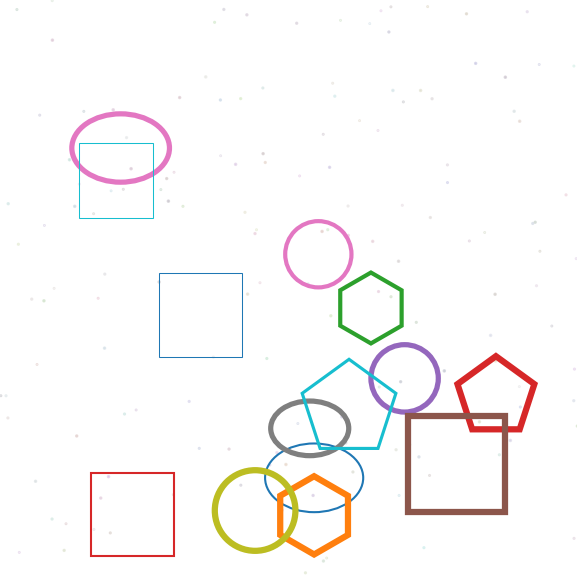[{"shape": "square", "thickness": 0.5, "radius": 0.36, "center": [0.348, 0.453]}, {"shape": "oval", "thickness": 1, "radius": 0.42, "center": [0.544, 0.172]}, {"shape": "hexagon", "thickness": 3, "radius": 0.34, "center": [0.544, 0.107]}, {"shape": "hexagon", "thickness": 2, "radius": 0.31, "center": [0.642, 0.466]}, {"shape": "square", "thickness": 1, "radius": 0.36, "center": [0.229, 0.108]}, {"shape": "pentagon", "thickness": 3, "radius": 0.35, "center": [0.859, 0.312]}, {"shape": "circle", "thickness": 2.5, "radius": 0.29, "center": [0.701, 0.344]}, {"shape": "square", "thickness": 3, "radius": 0.42, "center": [0.79, 0.196]}, {"shape": "circle", "thickness": 2, "radius": 0.29, "center": [0.551, 0.559]}, {"shape": "oval", "thickness": 2.5, "radius": 0.42, "center": [0.209, 0.743]}, {"shape": "oval", "thickness": 2.5, "radius": 0.34, "center": [0.536, 0.257]}, {"shape": "circle", "thickness": 3, "radius": 0.35, "center": [0.442, 0.115]}, {"shape": "square", "thickness": 0.5, "radius": 0.32, "center": [0.201, 0.686]}, {"shape": "pentagon", "thickness": 1.5, "radius": 0.43, "center": [0.604, 0.292]}]